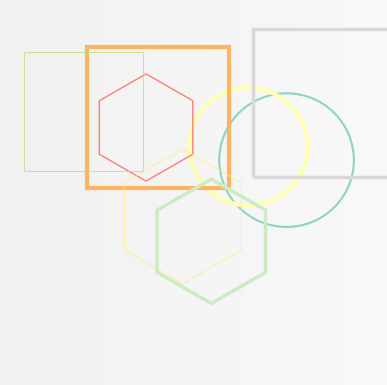[{"shape": "circle", "thickness": 1.5, "radius": 0.87, "center": [0.74, 0.584]}, {"shape": "circle", "thickness": 3, "radius": 0.76, "center": [0.641, 0.619]}, {"shape": "hexagon", "thickness": 1, "radius": 0.7, "center": [0.377, 0.669]}, {"shape": "square", "thickness": 3, "radius": 0.92, "center": [0.409, 0.695]}, {"shape": "square", "thickness": 0.5, "radius": 0.77, "center": [0.215, 0.711]}, {"shape": "square", "thickness": 2.5, "radius": 0.96, "center": [0.844, 0.732]}, {"shape": "hexagon", "thickness": 2.5, "radius": 0.81, "center": [0.545, 0.373]}, {"shape": "hexagon", "thickness": 0.5, "radius": 0.87, "center": [0.472, 0.438]}]